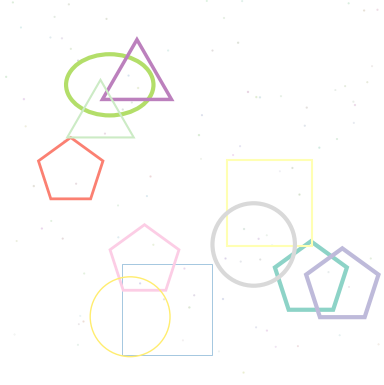[{"shape": "pentagon", "thickness": 3, "radius": 0.49, "center": [0.808, 0.275]}, {"shape": "square", "thickness": 1.5, "radius": 0.56, "center": [0.7, 0.473]}, {"shape": "pentagon", "thickness": 3, "radius": 0.49, "center": [0.889, 0.256]}, {"shape": "pentagon", "thickness": 2, "radius": 0.44, "center": [0.184, 0.555]}, {"shape": "square", "thickness": 0.5, "radius": 0.59, "center": [0.434, 0.196]}, {"shape": "oval", "thickness": 3, "radius": 0.57, "center": [0.285, 0.78]}, {"shape": "pentagon", "thickness": 2, "radius": 0.47, "center": [0.375, 0.322]}, {"shape": "circle", "thickness": 3, "radius": 0.54, "center": [0.659, 0.365]}, {"shape": "triangle", "thickness": 2.5, "radius": 0.52, "center": [0.356, 0.794]}, {"shape": "triangle", "thickness": 1.5, "radius": 0.5, "center": [0.261, 0.693]}, {"shape": "circle", "thickness": 1, "radius": 0.52, "center": [0.338, 0.177]}]